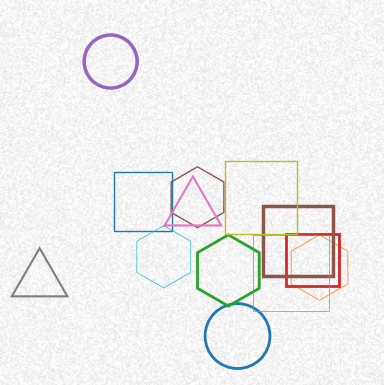[{"shape": "circle", "thickness": 2, "radius": 0.42, "center": [0.617, 0.127]}, {"shape": "square", "thickness": 1, "radius": 0.38, "center": [0.371, 0.476]}, {"shape": "hexagon", "thickness": 0.5, "radius": 0.43, "center": [0.83, 0.305]}, {"shape": "hexagon", "thickness": 2, "radius": 0.46, "center": [0.593, 0.297]}, {"shape": "square", "thickness": 2, "radius": 0.34, "center": [0.812, 0.325]}, {"shape": "circle", "thickness": 2.5, "radius": 0.34, "center": [0.287, 0.84]}, {"shape": "hexagon", "thickness": 1, "radius": 0.4, "center": [0.513, 0.488]}, {"shape": "square", "thickness": 2.5, "radius": 0.46, "center": [0.774, 0.374]}, {"shape": "triangle", "thickness": 1.5, "radius": 0.42, "center": [0.501, 0.457]}, {"shape": "triangle", "thickness": 1.5, "radius": 0.42, "center": [0.103, 0.272]}, {"shape": "square", "thickness": 1, "radius": 0.47, "center": [0.678, 0.487]}, {"shape": "hexagon", "thickness": 0.5, "radius": 0.4, "center": [0.425, 0.333]}, {"shape": "square", "thickness": 0.5, "radius": 0.49, "center": [0.755, 0.292]}]